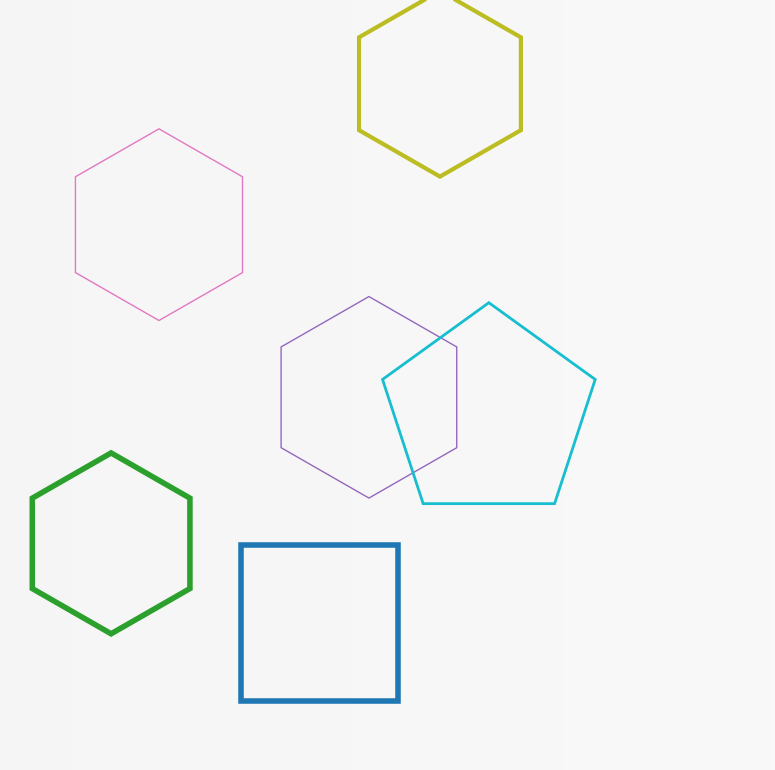[{"shape": "square", "thickness": 2, "radius": 0.51, "center": [0.413, 0.191]}, {"shape": "hexagon", "thickness": 2, "radius": 0.59, "center": [0.143, 0.294]}, {"shape": "hexagon", "thickness": 0.5, "radius": 0.65, "center": [0.476, 0.484]}, {"shape": "hexagon", "thickness": 0.5, "radius": 0.62, "center": [0.205, 0.708]}, {"shape": "hexagon", "thickness": 1.5, "radius": 0.6, "center": [0.568, 0.891]}, {"shape": "pentagon", "thickness": 1, "radius": 0.72, "center": [0.631, 0.463]}]